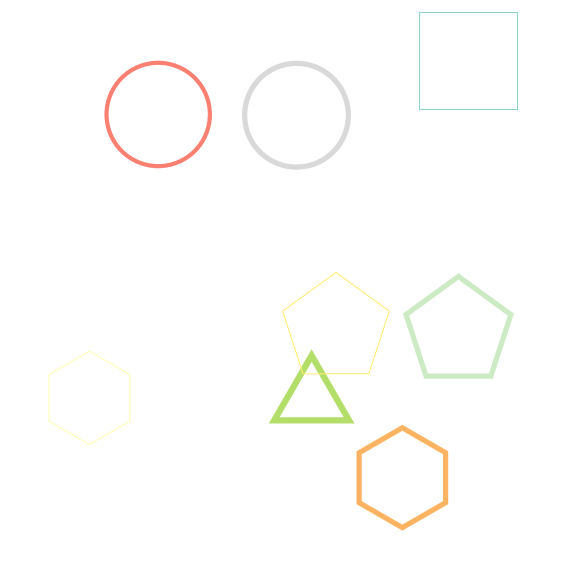[{"shape": "square", "thickness": 0.5, "radius": 0.42, "center": [0.81, 0.894]}, {"shape": "hexagon", "thickness": 0.5, "radius": 0.4, "center": [0.155, 0.31]}, {"shape": "circle", "thickness": 2, "radius": 0.45, "center": [0.274, 0.801]}, {"shape": "hexagon", "thickness": 2.5, "radius": 0.43, "center": [0.697, 0.172]}, {"shape": "triangle", "thickness": 3, "radius": 0.37, "center": [0.54, 0.309]}, {"shape": "circle", "thickness": 2.5, "radius": 0.45, "center": [0.513, 0.8]}, {"shape": "pentagon", "thickness": 2.5, "radius": 0.48, "center": [0.794, 0.425]}, {"shape": "pentagon", "thickness": 0.5, "radius": 0.49, "center": [0.582, 0.43]}]